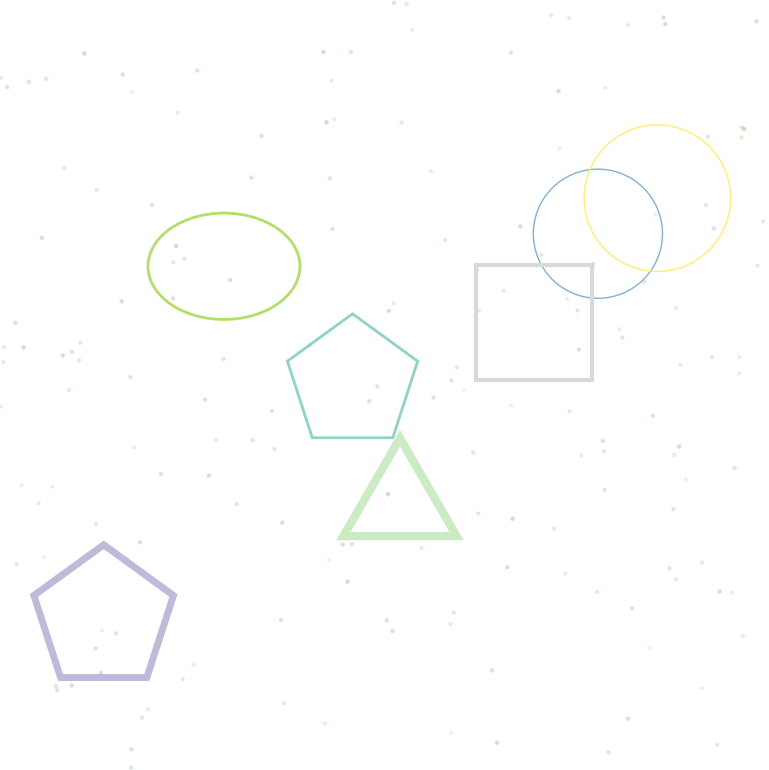[{"shape": "pentagon", "thickness": 1, "radius": 0.44, "center": [0.458, 0.503]}, {"shape": "pentagon", "thickness": 2.5, "radius": 0.48, "center": [0.135, 0.197]}, {"shape": "circle", "thickness": 0.5, "radius": 0.42, "center": [0.776, 0.696]}, {"shape": "oval", "thickness": 1, "radius": 0.49, "center": [0.291, 0.654]}, {"shape": "square", "thickness": 1.5, "radius": 0.38, "center": [0.693, 0.581]}, {"shape": "triangle", "thickness": 3, "radius": 0.42, "center": [0.519, 0.346]}, {"shape": "circle", "thickness": 0.5, "radius": 0.48, "center": [0.854, 0.743]}]